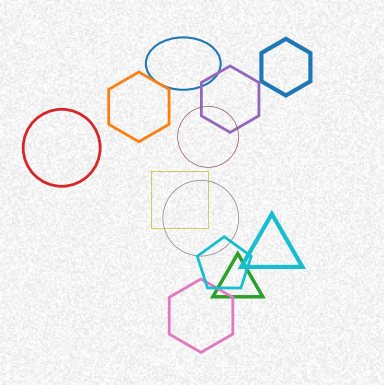[{"shape": "hexagon", "thickness": 3, "radius": 0.37, "center": [0.743, 0.826]}, {"shape": "oval", "thickness": 1.5, "radius": 0.49, "center": [0.476, 0.835]}, {"shape": "hexagon", "thickness": 2, "radius": 0.45, "center": [0.361, 0.722]}, {"shape": "triangle", "thickness": 2.5, "radius": 0.37, "center": [0.618, 0.267]}, {"shape": "circle", "thickness": 2, "radius": 0.5, "center": [0.16, 0.616]}, {"shape": "hexagon", "thickness": 2, "radius": 0.43, "center": [0.598, 0.742]}, {"shape": "circle", "thickness": 0.5, "radius": 0.4, "center": [0.541, 0.645]}, {"shape": "hexagon", "thickness": 2, "radius": 0.48, "center": [0.522, 0.18]}, {"shape": "circle", "thickness": 0.5, "radius": 0.49, "center": [0.522, 0.433]}, {"shape": "square", "thickness": 0.5, "radius": 0.37, "center": [0.466, 0.482]}, {"shape": "pentagon", "thickness": 2, "radius": 0.37, "center": [0.582, 0.312]}, {"shape": "triangle", "thickness": 3, "radius": 0.46, "center": [0.706, 0.353]}]